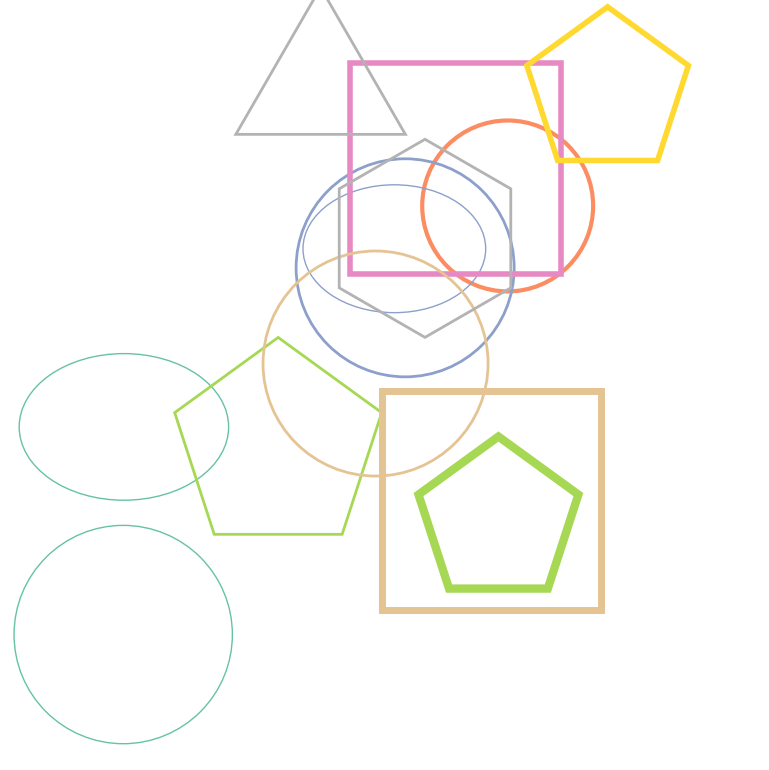[{"shape": "circle", "thickness": 0.5, "radius": 0.71, "center": [0.16, 0.176]}, {"shape": "oval", "thickness": 0.5, "radius": 0.68, "center": [0.161, 0.446]}, {"shape": "circle", "thickness": 1.5, "radius": 0.55, "center": [0.659, 0.733]}, {"shape": "oval", "thickness": 0.5, "radius": 0.59, "center": [0.512, 0.677]}, {"shape": "circle", "thickness": 1, "radius": 0.71, "center": [0.526, 0.652]}, {"shape": "square", "thickness": 2, "radius": 0.69, "center": [0.592, 0.781]}, {"shape": "pentagon", "thickness": 1, "radius": 0.71, "center": [0.361, 0.42]}, {"shape": "pentagon", "thickness": 3, "radius": 0.55, "center": [0.647, 0.324]}, {"shape": "pentagon", "thickness": 2, "radius": 0.55, "center": [0.789, 0.881]}, {"shape": "circle", "thickness": 1, "radius": 0.73, "center": [0.488, 0.528]}, {"shape": "square", "thickness": 2.5, "radius": 0.71, "center": [0.638, 0.35]}, {"shape": "hexagon", "thickness": 1, "radius": 0.64, "center": [0.552, 0.69]}, {"shape": "triangle", "thickness": 1, "radius": 0.64, "center": [0.416, 0.889]}]